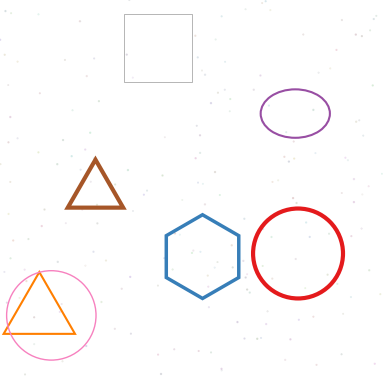[{"shape": "circle", "thickness": 3, "radius": 0.58, "center": [0.774, 0.342]}, {"shape": "hexagon", "thickness": 2.5, "radius": 0.54, "center": [0.526, 0.333]}, {"shape": "oval", "thickness": 1.5, "radius": 0.45, "center": [0.767, 0.705]}, {"shape": "triangle", "thickness": 1.5, "radius": 0.54, "center": [0.102, 0.186]}, {"shape": "triangle", "thickness": 3, "radius": 0.42, "center": [0.248, 0.502]}, {"shape": "circle", "thickness": 1, "radius": 0.58, "center": [0.133, 0.181]}, {"shape": "square", "thickness": 0.5, "radius": 0.44, "center": [0.41, 0.874]}]